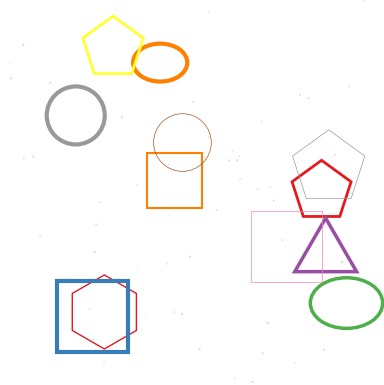[{"shape": "hexagon", "thickness": 1, "radius": 0.48, "center": [0.271, 0.19]}, {"shape": "pentagon", "thickness": 2, "radius": 0.4, "center": [0.835, 0.503]}, {"shape": "square", "thickness": 3, "radius": 0.46, "center": [0.24, 0.177]}, {"shape": "oval", "thickness": 2.5, "radius": 0.47, "center": [0.9, 0.213]}, {"shape": "triangle", "thickness": 2.5, "radius": 0.46, "center": [0.846, 0.341]}, {"shape": "oval", "thickness": 3, "radius": 0.35, "center": [0.416, 0.837]}, {"shape": "square", "thickness": 1.5, "radius": 0.36, "center": [0.453, 0.532]}, {"shape": "pentagon", "thickness": 2, "radius": 0.41, "center": [0.294, 0.876]}, {"shape": "circle", "thickness": 0.5, "radius": 0.37, "center": [0.474, 0.63]}, {"shape": "square", "thickness": 0.5, "radius": 0.46, "center": [0.743, 0.36]}, {"shape": "pentagon", "thickness": 0.5, "radius": 0.49, "center": [0.854, 0.564]}, {"shape": "circle", "thickness": 3, "radius": 0.38, "center": [0.197, 0.7]}]